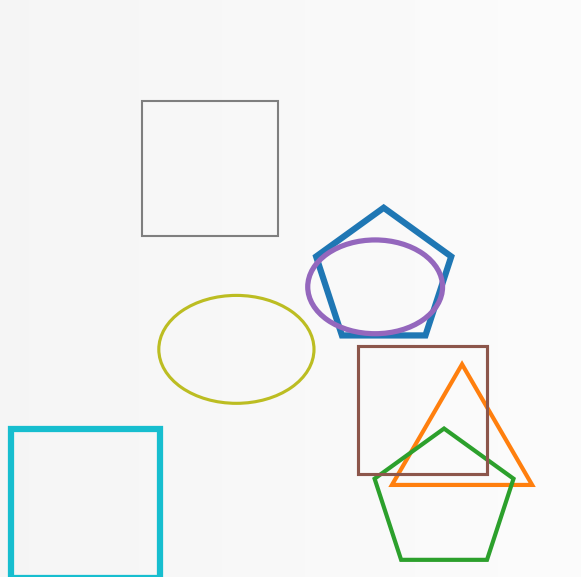[{"shape": "pentagon", "thickness": 3, "radius": 0.61, "center": [0.66, 0.517]}, {"shape": "triangle", "thickness": 2, "radius": 0.7, "center": [0.795, 0.229]}, {"shape": "pentagon", "thickness": 2, "radius": 0.63, "center": [0.764, 0.131]}, {"shape": "oval", "thickness": 2.5, "radius": 0.58, "center": [0.645, 0.502]}, {"shape": "square", "thickness": 1.5, "radius": 0.55, "center": [0.727, 0.29]}, {"shape": "square", "thickness": 1, "radius": 0.58, "center": [0.362, 0.708]}, {"shape": "oval", "thickness": 1.5, "radius": 0.67, "center": [0.407, 0.394]}, {"shape": "square", "thickness": 3, "radius": 0.64, "center": [0.147, 0.127]}]